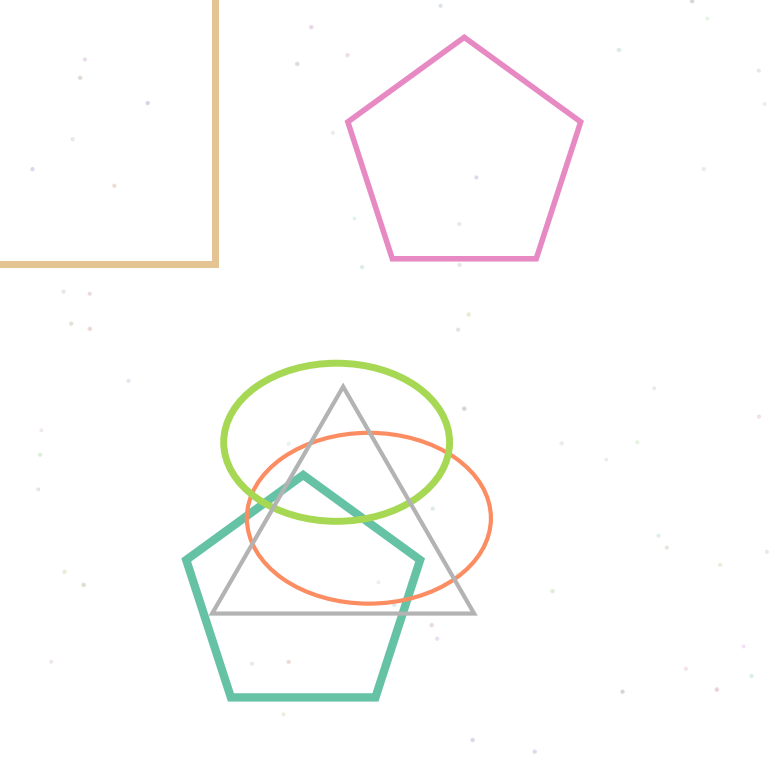[{"shape": "pentagon", "thickness": 3, "radius": 0.8, "center": [0.394, 0.223]}, {"shape": "oval", "thickness": 1.5, "radius": 0.79, "center": [0.479, 0.327]}, {"shape": "pentagon", "thickness": 2, "radius": 0.79, "center": [0.603, 0.793]}, {"shape": "oval", "thickness": 2.5, "radius": 0.73, "center": [0.437, 0.426]}, {"shape": "square", "thickness": 2.5, "radius": 0.89, "center": [0.103, 0.834]}, {"shape": "triangle", "thickness": 1.5, "radius": 0.98, "center": [0.446, 0.301]}]